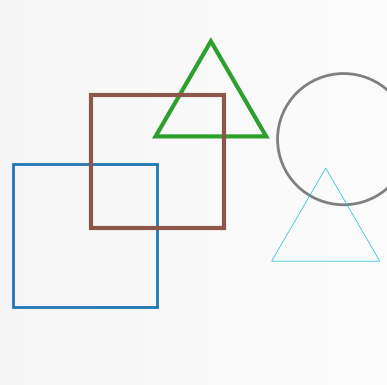[{"shape": "square", "thickness": 2, "radius": 0.93, "center": [0.22, 0.388]}, {"shape": "triangle", "thickness": 3, "radius": 0.82, "center": [0.544, 0.728]}, {"shape": "square", "thickness": 3, "radius": 0.86, "center": [0.407, 0.58]}, {"shape": "circle", "thickness": 2, "radius": 0.85, "center": [0.887, 0.639]}, {"shape": "triangle", "thickness": 0.5, "radius": 0.81, "center": [0.841, 0.402]}]